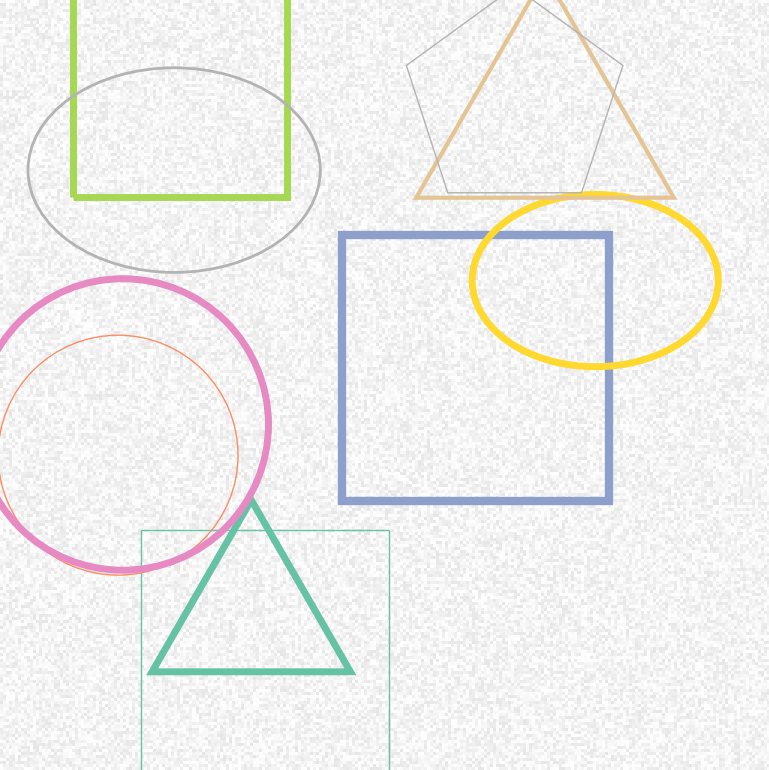[{"shape": "triangle", "thickness": 2.5, "radius": 0.74, "center": [0.326, 0.202]}, {"shape": "square", "thickness": 0.5, "radius": 0.8, "center": [0.344, 0.152]}, {"shape": "circle", "thickness": 0.5, "radius": 0.78, "center": [0.153, 0.409]}, {"shape": "square", "thickness": 3, "radius": 0.87, "center": [0.618, 0.522]}, {"shape": "circle", "thickness": 2.5, "radius": 0.95, "center": [0.159, 0.449]}, {"shape": "square", "thickness": 2.5, "radius": 0.7, "center": [0.234, 0.884]}, {"shape": "oval", "thickness": 2.5, "radius": 0.8, "center": [0.773, 0.636]}, {"shape": "triangle", "thickness": 1.5, "radius": 0.97, "center": [0.708, 0.84]}, {"shape": "oval", "thickness": 1, "radius": 0.95, "center": [0.226, 0.779]}, {"shape": "pentagon", "thickness": 0.5, "radius": 0.74, "center": [0.668, 0.869]}]